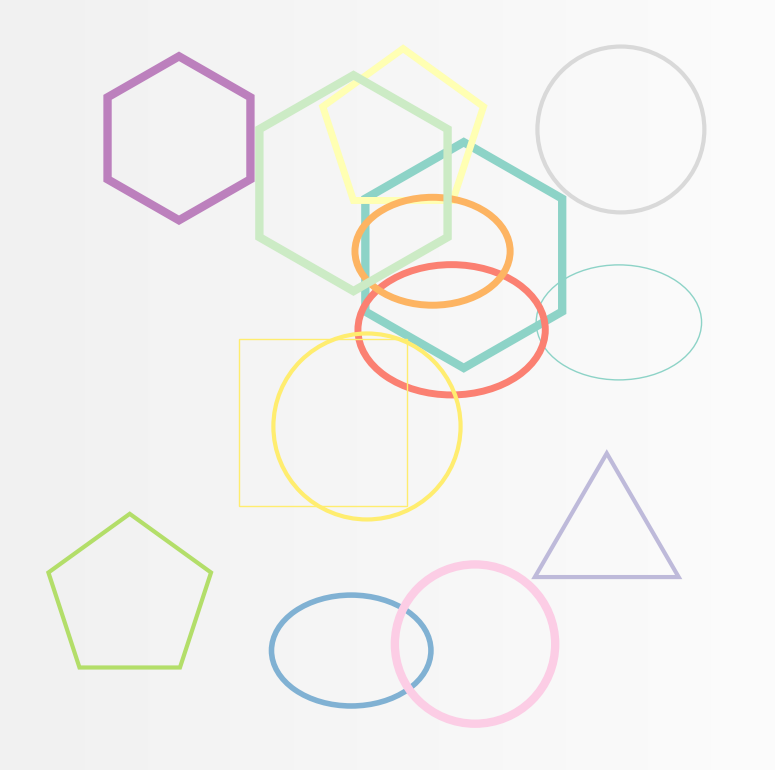[{"shape": "oval", "thickness": 0.5, "radius": 0.53, "center": [0.799, 0.581]}, {"shape": "hexagon", "thickness": 3, "radius": 0.73, "center": [0.598, 0.669]}, {"shape": "pentagon", "thickness": 2.5, "radius": 0.55, "center": [0.52, 0.828]}, {"shape": "triangle", "thickness": 1.5, "radius": 0.54, "center": [0.783, 0.304]}, {"shape": "oval", "thickness": 2.5, "radius": 0.6, "center": [0.583, 0.572]}, {"shape": "oval", "thickness": 2, "radius": 0.51, "center": [0.453, 0.155]}, {"shape": "oval", "thickness": 2.5, "radius": 0.5, "center": [0.558, 0.674]}, {"shape": "pentagon", "thickness": 1.5, "radius": 0.55, "center": [0.167, 0.222]}, {"shape": "circle", "thickness": 3, "radius": 0.52, "center": [0.613, 0.164]}, {"shape": "circle", "thickness": 1.5, "radius": 0.54, "center": [0.801, 0.832]}, {"shape": "hexagon", "thickness": 3, "radius": 0.53, "center": [0.231, 0.82]}, {"shape": "hexagon", "thickness": 3, "radius": 0.7, "center": [0.456, 0.762]}, {"shape": "square", "thickness": 0.5, "radius": 0.54, "center": [0.417, 0.452]}, {"shape": "circle", "thickness": 1.5, "radius": 0.6, "center": [0.474, 0.446]}]